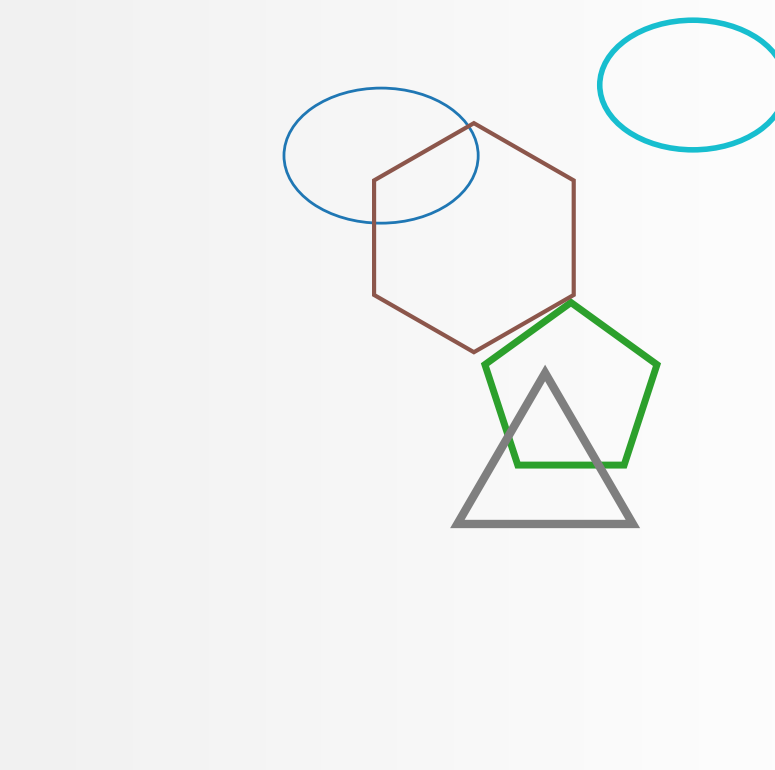[{"shape": "oval", "thickness": 1, "radius": 0.63, "center": [0.492, 0.798]}, {"shape": "pentagon", "thickness": 2.5, "radius": 0.58, "center": [0.737, 0.49]}, {"shape": "hexagon", "thickness": 1.5, "radius": 0.74, "center": [0.611, 0.691]}, {"shape": "triangle", "thickness": 3, "radius": 0.65, "center": [0.703, 0.385]}, {"shape": "oval", "thickness": 2, "radius": 0.6, "center": [0.894, 0.89]}]